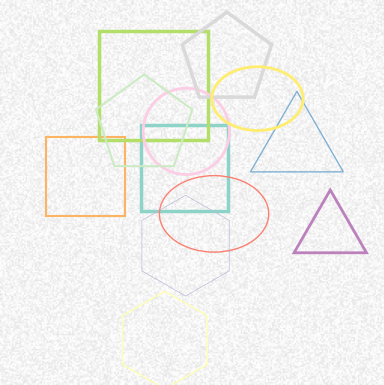[{"shape": "square", "thickness": 2.5, "radius": 0.56, "center": [0.479, 0.564]}, {"shape": "hexagon", "thickness": 1, "radius": 0.63, "center": [0.428, 0.117]}, {"shape": "hexagon", "thickness": 0.5, "radius": 0.65, "center": [0.482, 0.362]}, {"shape": "oval", "thickness": 1, "radius": 0.71, "center": [0.556, 0.445]}, {"shape": "triangle", "thickness": 1, "radius": 0.7, "center": [0.771, 0.623]}, {"shape": "square", "thickness": 1.5, "radius": 0.51, "center": [0.223, 0.543]}, {"shape": "square", "thickness": 2.5, "radius": 0.71, "center": [0.398, 0.778]}, {"shape": "circle", "thickness": 2, "radius": 0.56, "center": [0.484, 0.659]}, {"shape": "pentagon", "thickness": 2.5, "radius": 0.61, "center": [0.589, 0.846]}, {"shape": "triangle", "thickness": 2, "radius": 0.54, "center": [0.858, 0.398]}, {"shape": "pentagon", "thickness": 1.5, "radius": 0.66, "center": [0.374, 0.675]}, {"shape": "oval", "thickness": 2, "radius": 0.59, "center": [0.669, 0.744]}]